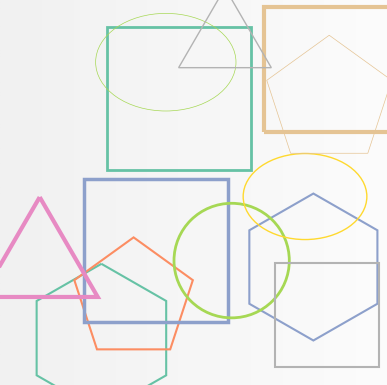[{"shape": "square", "thickness": 2, "radius": 0.93, "center": [0.462, 0.743]}, {"shape": "hexagon", "thickness": 1.5, "radius": 0.97, "center": [0.262, 0.122]}, {"shape": "pentagon", "thickness": 1.5, "radius": 0.8, "center": [0.345, 0.223]}, {"shape": "square", "thickness": 2.5, "radius": 0.93, "center": [0.402, 0.35]}, {"shape": "hexagon", "thickness": 1.5, "radius": 0.95, "center": [0.809, 0.306]}, {"shape": "triangle", "thickness": 3, "radius": 0.86, "center": [0.102, 0.315]}, {"shape": "oval", "thickness": 0.5, "radius": 0.91, "center": [0.428, 0.838]}, {"shape": "circle", "thickness": 2, "radius": 0.74, "center": [0.598, 0.323]}, {"shape": "oval", "thickness": 1, "radius": 0.8, "center": [0.787, 0.49]}, {"shape": "square", "thickness": 3, "radius": 0.81, "center": [0.843, 0.818]}, {"shape": "pentagon", "thickness": 0.5, "radius": 0.85, "center": [0.85, 0.739]}, {"shape": "triangle", "thickness": 1, "radius": 0.69, "center": [0.581, 0.893]}, {"shape": "square", "thickness": 1.5, "radius": 0.68, "center": [0.844, 0.182]}]